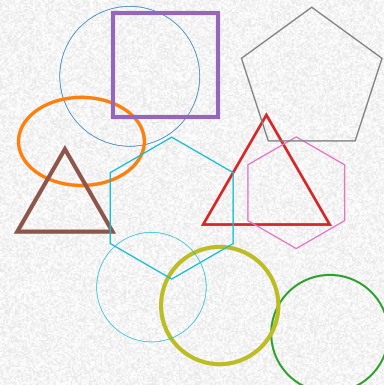[{"shape": "circle", "thickness": 0.5, "radius": 0.91, "center": [0.337, 0.802]}, {"shape": "oval", "thickness": 2.5, "radius": 0.82, "center": [0.212, 0.633]}, {"shape": "circle", "thickness": 1.5, "radius": 0.76, "center": [0.857, 0.134]}, {"shape": "triangle", "thickness": 2, "radius": 0.95, "center": [0.692, 0.512]}, {"shape": "square", "thickness": 3, "radius": 0.68, "center": [0.43, 0.83]}, {"shape": "triangle", "thickness": 3, "radius": 0.71, "center": [0.169, 0.47]}, {"shape": "hexagon", "thickness": 1, "radius": 0.73, "center": [0.77, 0.499]}, {"shape": "pentagon", "thickness": 1, "radius": 0.96, "center": [0.81, 0.789]}, {"shape": "circle", "thickness": 3, "radius": 0.76, "center": [0.571, 0.206]}, {"shape": "circle", "thickness": 0.5, "radius": 0.71, "center": [0.393, 0.254]}, {"shape": "hexagon", "thickness": 1, "radius": 0.92, "center": [0.446, 0.459]}]